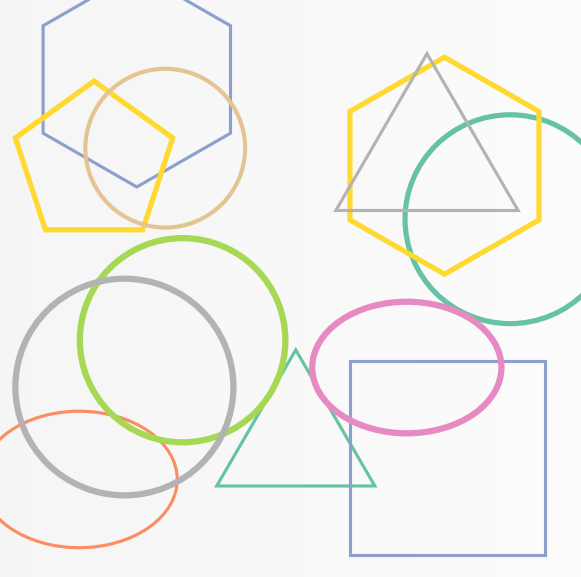[{"shape": "triangle", "thickness": 1.5, "radius": 0.79, "center": [0.509, 0.236]}, {"shape": "circle", "thickness": 2.5, "radius": 0.9, "center": [0.878, 0.62]}, {"shape": "oval", "thickness": 1.5, "radius": 0.84, "center": [0.136, 0.169]}, {"shape": "square", "thickness": 1.5, "radius": 0.84, "center": [0.77, 0.207]}, {"shape": "hexagon", "thickness": 1.5, "radius": 0.93, "center": [0.235, 0.862]}, {"shape": "oval", "thickness": 3, "radius": 0.81, "center": [0.7, 0.363]}, {"shape": "circle", "thickness": 3, "radius": 0.88, "center": [0.314, 0.41]}, {"shape": "hexagon", "thickness": 2.5, "radius": 0.94, "center": [0.765, 0.712]}, {"shape": "pentagon", "thickness": 2.5, "radius": 0.71, "center": [0.162, 0.716]}, {"shape": "circle", "thickness": 2, "radius": 0.69, "center": [0.284, 0.743]}, {"shape": "triangle", "thickness": 1.5, "radius": 0.91, "center": [0.735, 0.725]}, {"shape": "circle", "thickness": 3, "radius": 0.94, "center": [0.214, 0.329]}]